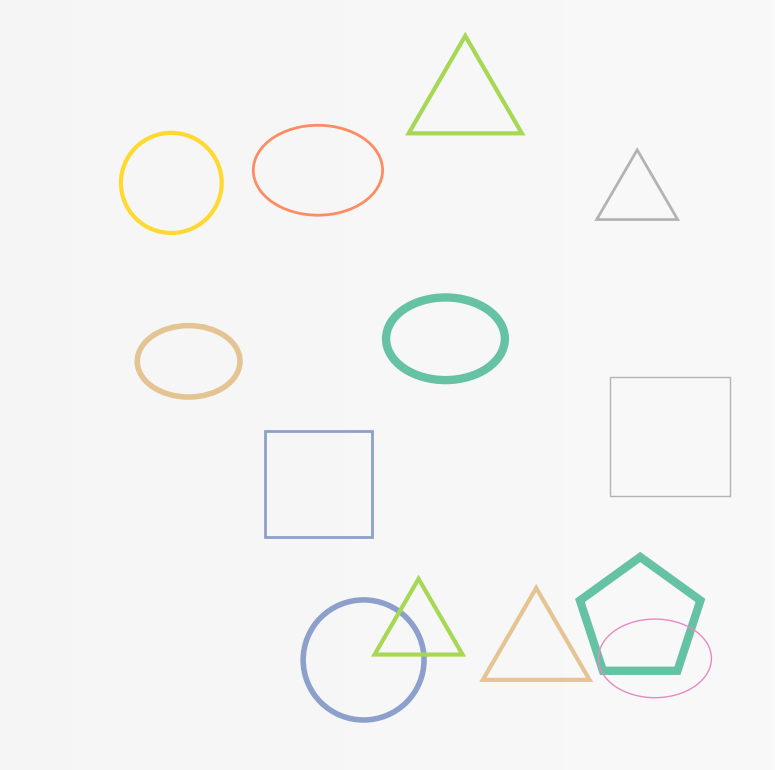[{"shape": "pentagon", "thickness": 3, "radius": 0.41, "center": [0.826, 0.195]}, {"shape": "oval", "thickness": 3, "radius": 0.38, "center": [0.575, 0.56]}, {"shape": "oval", "thickness": 1, "radius": 0.42, "center": [0.41, 0.779]}, {"shape": "square", "thickness": 1, "radius": 0.34, "center": [0.411, 0.372]}, {"shape": "circle", "thickness": 2, "radius": 0.39, "center": [0.469, 0.143]}, {"shape": "oval", "thickness": 0.5, "radius": 0.36, "center": [0.845, 0.145]}, {"shape": "triangle", "thickness": 1.5, "radius": 0.42, "center": [0.6, 0.869]}, {"shape": "triangle", "thickness": 1.5, "radius": 0.33, "center": [0.54, 0.183]}, {"shape": "circle", "thickness": 1.5, "radius": 0.33, "center": [0.221, 0.762]}, {"shape": "triangle", "thickness": 1.5, "radius": 0.4, "center": [0.692, 0.157]}, {"shape": "oval", "thickness": 2, "radius": 0.33, "center": [0.243, 0.531]}, {"shape": "triangle", "thickness": 1, "radius": 0.3, "center": [0.822, 0.745]}, {"shape": "square", "thickness": 0.5, "radius": 0.39, "center": [0.865, 0.433]}]